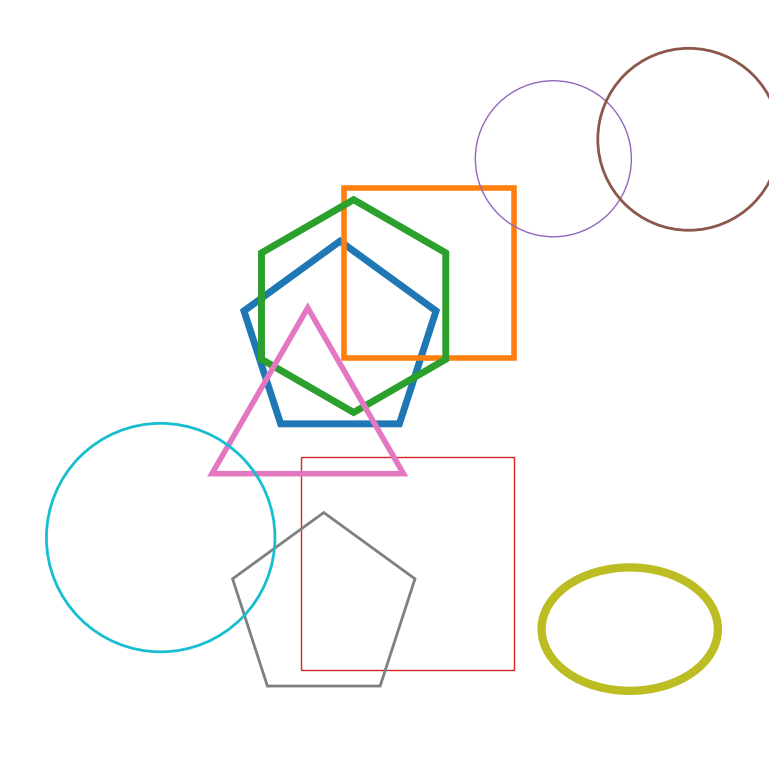[{"shape": "pentagon", "thickness": 2.5, "radius": 0.66, "center": [0.442, 0.556]}, {"shape": "square", "thickness": 2, "radius": 0.55, "center": [0.557, 0.646]}, {"shape": "hexagon", "thickness": 2.5, "radius": 0.69, "center": [0.459, 0.602]}, {"shape": "square", "thickness": 0.5, "radius": 0.69, "center": [0.529, 0.268]}, {"shape": "circle", "thickness": 0.5, "radius": 0.51, "center": [0.719, 0.794]}, {"shape": "circle", "thickness": 1, "radius": 0.59, "center": [0.895, 0.819]}, {"shape": "triangle", "thickness": 2, "radius": 0.72, "center": [0.4, 0.457]}, {"shape": "pentagon", "thickness": 1, "radius": 0.62, "center": [0.42, 0.21]}, {"shape": "oval", "thickness": 3, "radius": 0.57, "center": [0.818, 0.183]}, {"shape": "circle", "thickness": 1, "radius": 0.74, "center": [0.209, 0.302]}]